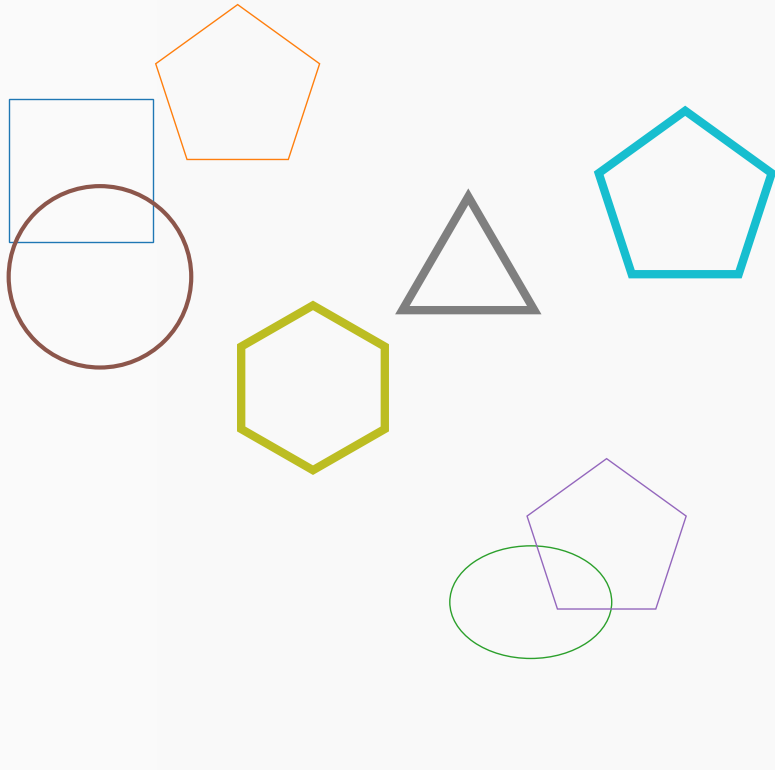[{"shape": "square", "thickness": 0.5, "radius": 0.47, "center": [0.104, 0.779]}, {"shape": "pentagon", "thickness": 0.5, "radius": 0.56, "center": [0.307, 0.883]}, {"shape": "oval", "thickness": 0.5, "radius": 0.52, "center": [0.685, 0.218]}, {"shape": "pentagon", "thickness": 0.5, "radius": 0.54, "center": [0.783, 0.296]}, {"shape": "circle", "thickness": 1.5, "radius": 0.59, "center": [0.129, 0.64]}, {"shape": "triangle", "thickness": 3, "radius": 0.49, "center": [0.604, 0.646]}, {"shape": "hexagon", "thickness": 3, "radius": 0.53, "center": [0.404, 0.496]}, {"shape": "pentagon", "thickness": 3, "radius": 0.59, "center": [0.884, 0.739]}]